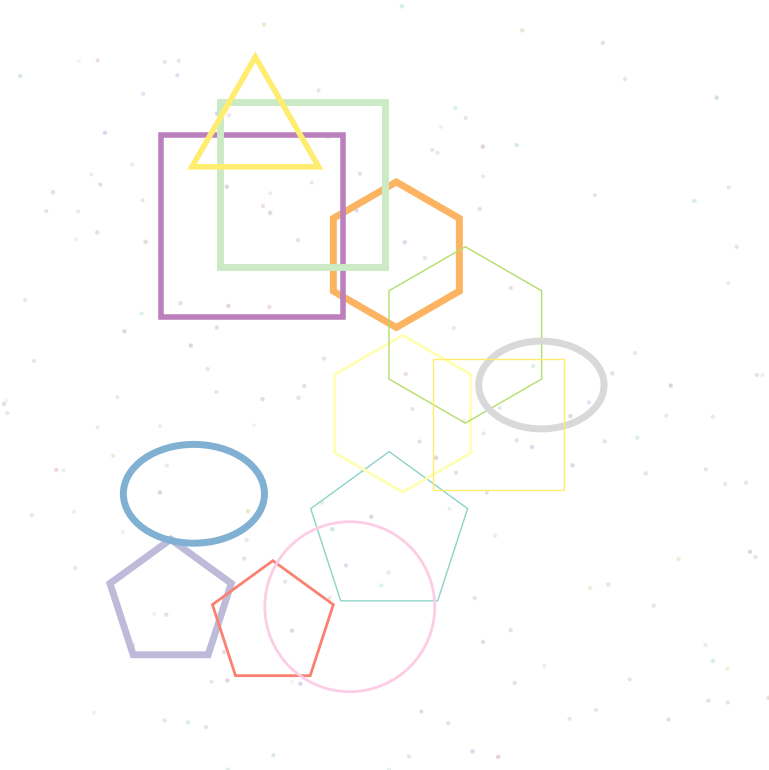[{"shape": "pentagon", "thickness": 0.5, "radius": 0.54, "center": [0.505, 0.306]}, {"shape": "hexagon", "thickness": 1, "radius": 0.51, "center": [0.523, 0.463]}, {"shape": "pentagon", "thickness": 2.5, "radius": 0.41, "center": [0.222, 0.217]}, {"shape": "pentagon", "thickness": 1, "radius": 0.41, "center": [0.354, 0.189]}, {"shape": "oval", "thickness": 2.5, "radius": 0.46, "center": [0.252, 0.359]}, {"shape": "hexagon", "thickness": 2.5, "radius": 0.47, "center": [0.515, 0.669]}, {"shape": "hexagon", "thickness": 0.5, "radius": 0.57, "center": [0.604, 0.565]}, {"shape": "circle", "thickness": 1, "radius": 0.55, "center": [0.454, 0.212]}, {"shape": "oval", "thickness": 2.5, "radius": 0.41, "center": [0.703, 0.5]}, {"shape": "square", "thickness": 2, "radius": 0.59, "center": [0.328, 0.706]}, {"shape": "square", "thickness": 2.5, "radius": 0.54, "center": [0.393, 0.76]}, {"shape": "triangle", "thickness": 2, "radius": 0.48, "center": [0.332, 0.831]}, {"shape": "square", "thickness": 0.5, "radius": 0.43, "center": [0.647, 0.449]}]